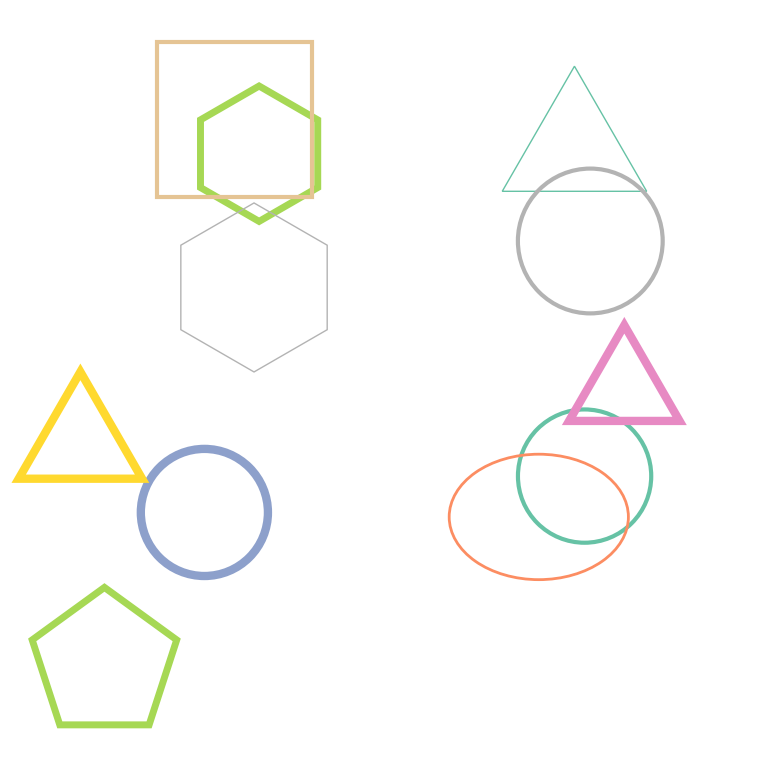[{"shape": "circle", "thickness": 1.5, "radius": 0.43, "center": [0.759, 0.382]}, {"shape": "triangle", "thickness": 0.5, "radius": 0.54, "center": [0.746, 0.806]}, {"shape": "oval", "thickness": 1, "radius": 0.58, "center": [0.7, 0.329]}, {"shape": "circle", "thickness": 3, "radius": 0.41, "center": [0.265, 0.334]}, {"shape": "triangle", "thickness": 3, "radius": 0.41, "center": [0.811, 0.495]}, {"shape": "hexagon", "thickness": 2.5, "radius": 0.44, "center": [0.337, 0.8]}, {"shape": "pentagon", "thickness": 2.5, "radius": 0.49, "center": [0.136, 0.138]}, {"shape": "triangle", "thickness": 3, "radius": 0.46, "center": [0.104, 0.425]}, {"shape": "square", "thickness": 1.5, "radius": 0.5, "center": [0.305, 0.845]}, {"shape": "hexagon", "thickness": 0.5, "radius": 0.55, "center": [0.33, 0.627]}, {"shape": "circle", "thickness": 1.5, "radius": 0.47, "center": [0.767, 0.687]}]